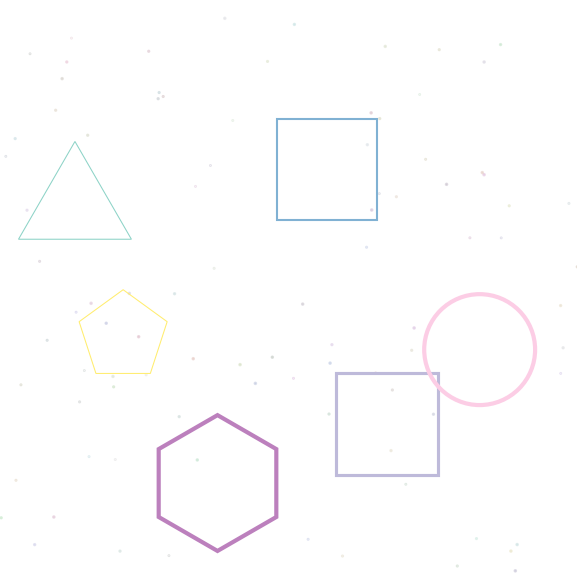[{"shape": "triangle", "thickness": 0.5, "radius": 0.56, "center": [0.13, 0.641]}, {"shape": "square", "thickness": 1.5, "radius": 0.44, "center": [0.67, 0.265]}, {"shape": "square", "thickness": 1, "radius": 0.43, "center": [0.566, 0.706]}, {"shape": "circle", "thickness": 2, "radius": 0.48, "center": [0.831, 0.394]}, {"shape": "hexagon", "thickness": 2, "radius": 0.59, "center": [0.377, 0.163]}, {"shape": "pentagon", "thickness": 0.5, "radius": 0.4, "center": [0.213, 0.417]}]